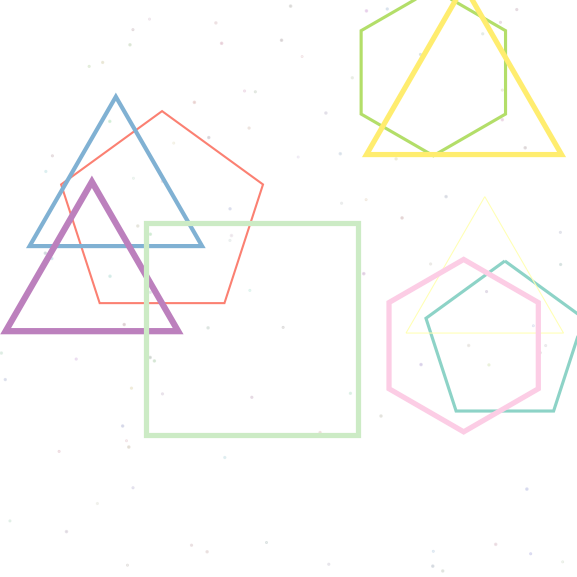[{"shape": "pentagon", "thickness": 1.5, "radius": 0.72, "center": [0.874, 0.404]}, {"shape": "triangle", "thickness": 0.5, "radius": 0.79, "center": [0.839, 0.501]}, {"shape": "pentagon", "thickness": 1, "radius": 0.92, "center": [0.281, 0.623]}, {"shape": "triangle", "thickness": 2, "radius": 0.86, "center": [0.201, 0.659]}, {"shape": "hexagon", "thickness": 1.5, "radius": 0.72, "center": [0.75, 0.874]}, {"shape": "hexagon", "thickness": 2.5, "radius": 0.75, "center": [0.803, 0.401]}, {"shape": "triangle", "thickness": 3, "radius": 0.86, "center": [0.159, 0.512]}, {"shape": "square", "thickness": 2.5, "radius": 0.92, "center": [0.436, 0.43]}, {"shape": "triangle", "thickness": 2.5, "radius": 0.98, "center": [0.803, 0.829]}]